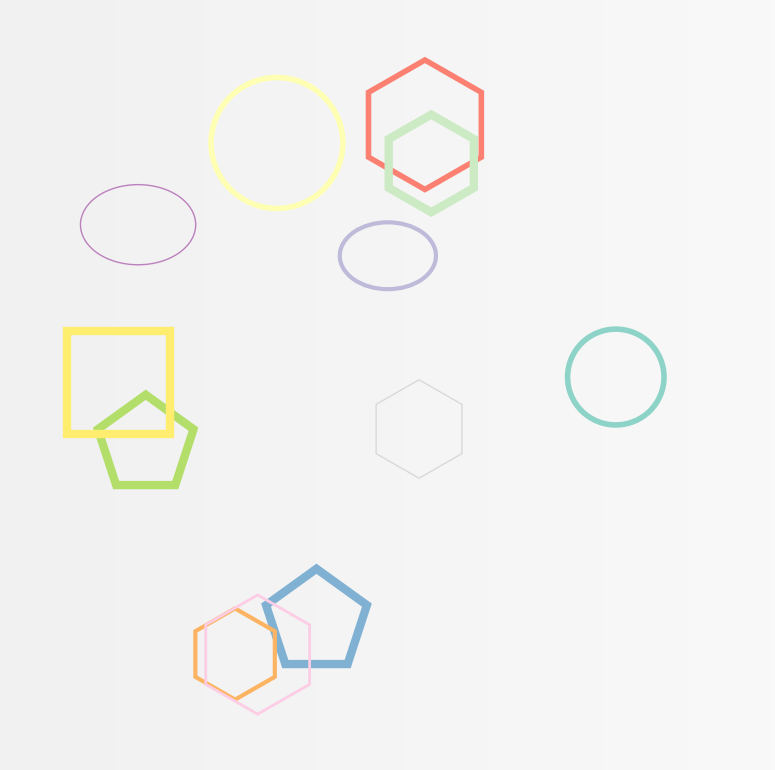[{"shape": "circle", "thickness": 2, "radius": 0.31, "center": [0.795, 0.51]}, {"shape": "circle", "thickness": 2, "radius": 0.43, "center": [0.357, 0.814]}, {"shape": "oval", "thickness": 1.5, "radius": 0.31, "center": [0.5, 0.668]}, {"shape": "hexagon", "thickness": 2, "radius": 0.42, "center": [0.548, 0.838]}, {"shape": "pentagon", "thickness": 3, "radius": 0.34, "center": [0.408, 0.193]}, {"shape": "hexagon", "thickness": 1.5, "radius": 0.3, "center": [0.303, 0.151]}, {"shape": "pentagon", "thickness": 3, "radius": 0.32, "center": [0.188, 0.423]}, {"shape": "hexagon", "thickness": 1, "radius": 0.39, "center": [0.332, 0.15]}, {"shape": "hexagon", "thickness": 0.5, "radius": 0.32, "center": [0.541, 0.443]}, {"shape": "oval", "thickness": 0.5, "radius": 0.37, "center": [0.178, 0.708]}, {"shape": "hexagon", "thickness": 3, "radius": 0.32, "center": [0.556, 0.788]}, {"shape": "square", "thickness": 3, "radius": 0.33, "center": [0.153, 0.503]}]